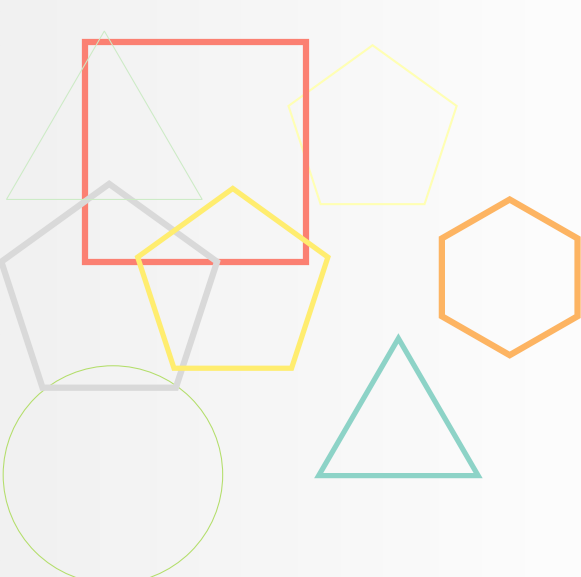[{"shape": "triangle", "thickness": 2.5, "radius": 0.79, "center": [0.685, 0.255]}, {"shape": "pentagon", "thickness": 1, "radius": 0.76, "center": [0.641, 0.769]}, {"shape": "square", "thickness": 3, "radius": 0.95, "center": [0.336, 0.735]}, {"shape": "hexagon", "thickness": 3, "radius": 0.67, "center": [0.877, 0.519]}, {"shape": "circle", "thickness": 0.5, "radius": 0.94, "center": [0.194, 0.177]}, {"shape": "pentagon", "thickness": 3, "radius": 0.98, "center": [0.188, 0.486]}, {"shape": "triangle", "thickness": 0.5, "radius": 0.97, "center": [0.18, 0.751]}, {"shape": "pentagon", "thickness": 2.5, "radius": 0.86, "center": [0.4, 0.501]}]